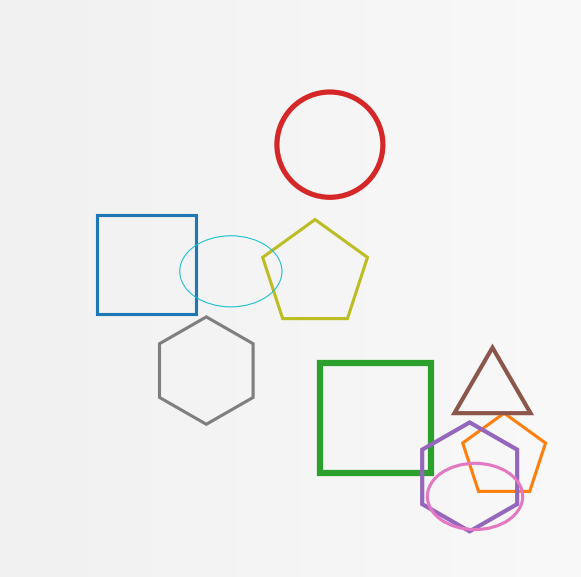[{"shape": "square", "thickness": 1.5, "radius": 0.43, "center": [0.251, 0.541]}, {"shape": "pentagon", "thickness": 1.5, "radius": 0.37, "center": [0.867, 0.209]}, {"shape": "square", "thickness": 3, "radius": 0.48, "center": [0.647, 0.276]}, {"shape": "circle", "thickness": 2.5, "radius": 0.46, "center": [0.568, 0.749]}, {"shape": "hexagon", "thickness": 2, "radius": 0.47, "center": [0.808, 0.173]}, {"shape": "triangle", "thickness": 2, "radius": 0.38, "center": [0.847, 0.322]}, {"shape": "oval", "thickness": 1.5, "radius": 0.41, "center": [0.817, 0.139]}, {"shape": "hexagon", "thickness": 1.5, "radius": 0.46, "center": [0.355, 0.357]}, {"shape": "pentagon", "thickness": 1.5, "radius": 0.47, "center": [0.542, 0.524]}, {"shape": "oval", "thickness": 0.5, "radius": 0.44, "center": [0.397, 0.529]}]